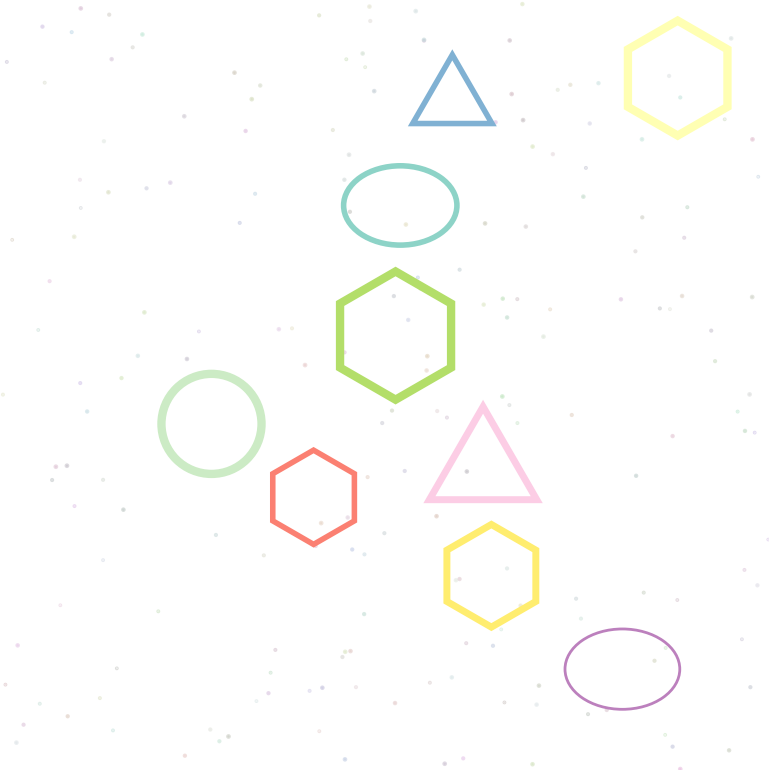[{"shape": "oval", "thickness": 2, "radius": 0.37, "center": [0.52, 0.733]}, {"shape": "hexagon", "thickness": 3, "radius": 0.37, "center": [0.88, 0.899]}, {"shape": "hexagon", "thickness": 2, "radius": 0.31, "center": [0.407, 0.354]}, {"shape": "triangle", "thickness": 2, "radius": 0.3, "center": [0.587, 0.869]}, {"shape": "hexagon", "thickness": 3, "radius": 0.42, "center": [0.514, 0.564]}, {"shape": "triangle", "thickness": 2.5, "radius": 0.4, "center": [0.627, 0.391]}, {"shape": "oval", "thickness": 1, "radius": 0.37, "center": [0.808, 0.131]}, {"shape": "circle", "thickness": 3, "radius": 0.32, "center": [0.275, 0.449]}, {"shape": "hexagon", "thickness": 2.5, "radius": 0.33, "center": [0.638, 0.252]}]